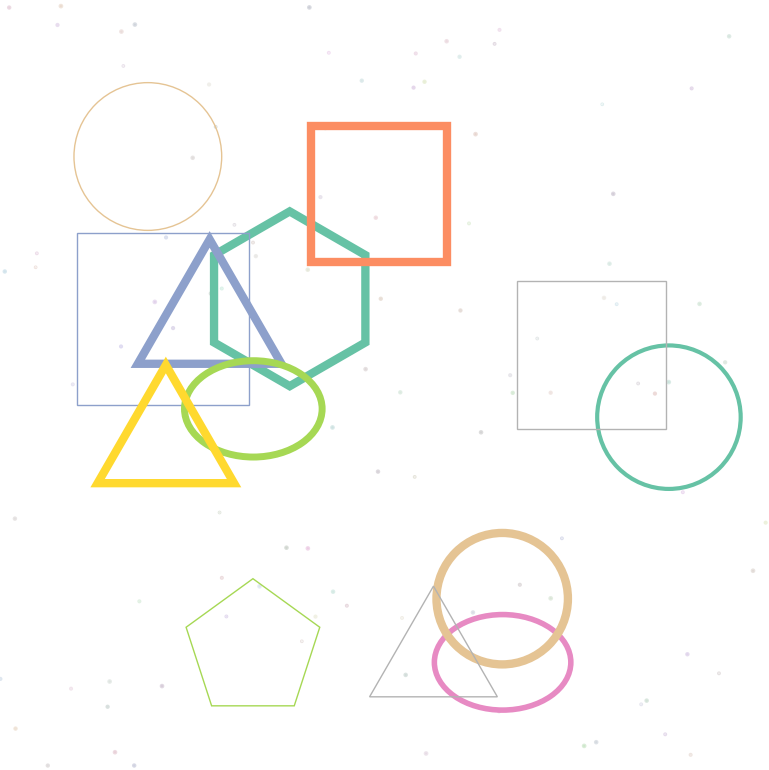[{"shape": "circle", "thickness": 1.5, "radius": 0.47, "center": [0.869, 0.458]}, {"shape": "hexagon", "thickness": 3, "radius": 0.57, "center": [0.376, 0.612]}, {"shape": "square", "thickness": 3, "radius": 0.44, "center": [0.492, 0.748]}, {"shape": "triangle", "thickness": 3, "radius": 0.54, "center": [0.272, 0.581]}, {"shape": "square", "thickness": 0.5, "radius": 0.56, "center": [0.212, 0.586]}, {"shape": "oval", "thickness": 2, "radius": 0.44, "center": [0.653, 0.14]}, {"shape": "pentagon", "thickness": 0.5, "radius": 0.46, "center": [0.328, 0.157]}, {"shape": "oval", "thickness": 2.5, "radius": 0.45, "center": [0.329, 0.469]}, {"shape": "triangle", "thickness": 3, "radius": 0.51, "center": [0.215, 0.424]}, {"shape": "circle", "thickness": 3, "radius": 0.43, "center": [0.652, 0.223]}, {"shape": "circle", "thickness": 0.5, "radius": 0.48, "center": [0.192, 0.797]}, {"shape": "square", "thickness": 0.5, "radius": 0.48, "center": [0.768, 0.539]}, {"shape": "triangle", "thickness": 0.5, "radius": 0.48, "center": [0.563, 0.143]}]